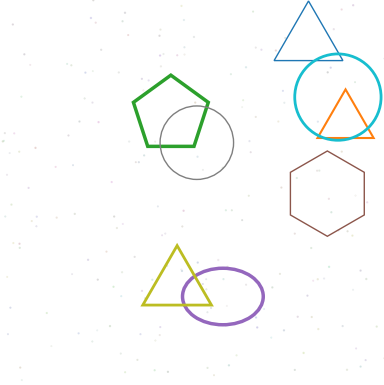[{"shape": "triangle", "thickness": 1, "radius": 0.52, "center": [0.801, 0.894]}, {"shape": "triangle", "thickness": 1.5, "radius": 0.42, "center": [0.898, 0.684]}, {"shape": "pentagon", "thickness": 2.5, "radius": 0.51, "center": [0.444, 0.703]}, {"shape": "oval", "thickness": 2.5, "radius": 0.52, "center": [0.579, 0.23]}, {"shape": "hexagon", "thickness": 1, "radius": 0.55, "center": [0.85, 0.497]}, {"shape": "circle", "thickness": 1, "radius": 0.48, "center": [0.511, 0.629]}, {"shape": "triangle", "thickness": 2, "radius": 0.51, "center": [0.46, 0.259]}, {"shape": "circle", "thickness": 2, "radius": 0.56, "center": [0.878, 0.748]}]